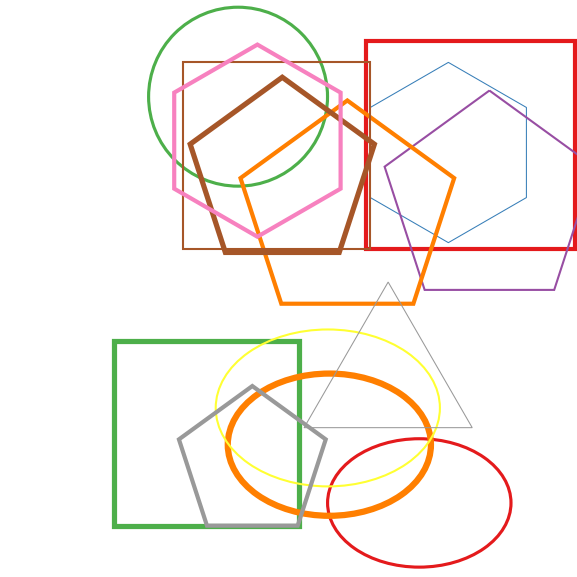[{"shape": "square", "thickness": 2, "radius": 0.9, "center": [0.815, 0.748]}, {"shape": "oval", "thickness": 1.5, "radius": 0.79, "center": [0.726, 0.128]}, {"shape": "hexagon", "thickness": 0.5, "radius": 0.78, "center": [0.776, 0.735]}, {"shape": "circle", "thickness": 1.5, "radius": 0.77, "center": [0.412, 0.832]}, {"shape": "square", "thickness": 2.5, "radius": 0.8, "center": [0.358, 0.248]}, {"shape": "pentagon", "thickness": 1, "radius": 0.95, "center": [0.847, 0.652]}, {"shape": "oval", "thickness": 3, "radius": 0.88, "center": [0.57, 0.229]}, {"shape": "pentagon", "thickness": 2, "radius": 0.97, "center": [0.601, 0.631]}, {"shape": "oval", "thickness": 1, "radius": 0.97, "center": [0.568, 0.293]}, {"shape": "square", "thickness": 1, "radius": 0.81, "center": [0.479, 0.73]}, {"shape": "pentagon", "thickness": 2.5, "radius": 0.84, "center": [0.489, 0.698]}, {"shape": "hexagon", "thickness": 2, "radius": 0.83, "center": [0.446, 0.756]}, {"shape": "pentagon", "thickness": 2, "radius": 0.67, "center": [0.437, 0.197]}, {"shape": "triangle", "thickness": 0.5, "radius": 0.84, "center": [0.672, 0.343]}]